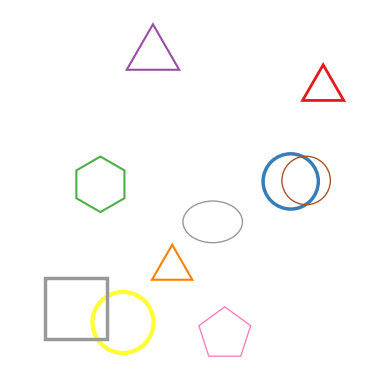[{"shape": "triangle", "thickness": 2, "radius": 0.31, "center": [0.839, 0.77]}, {"shape": "circle", "thickness": 2.5, "radius": 0.36, "center": [0.755, 0.529]}, {"shape": "hexagon", "thickness": 1.5, "radius": 0.36, "center": [0.261, 0.521]}, {"shape": "triangle", "thickness": 1.5, "radius": 0.39, "center": [0.397, 0.858]}, {"shape": "triangle", "thickness": 1.5, "radius": 0.3, "center": [0.447, 0.304]}, {"shape": "circle", "thickness": 3, "radius": 0.4, "center": [0.319, 0.162]}, {"shape": "circle", "thickness": 1, "radius": 0.31, "center": [0.795, 0.531]}, {"shape": "pentagon", "thickness": 1, "radius": 0.35, "center": [0.584, 0.132]}, {"shape": "oval", "thickness": 1, "radius": 0.39, "center": [0.552, 0.424]}, {"shape": "square", "thickness": 2.5, "radius": 0.4, "center": [0.198, 0.199]}]